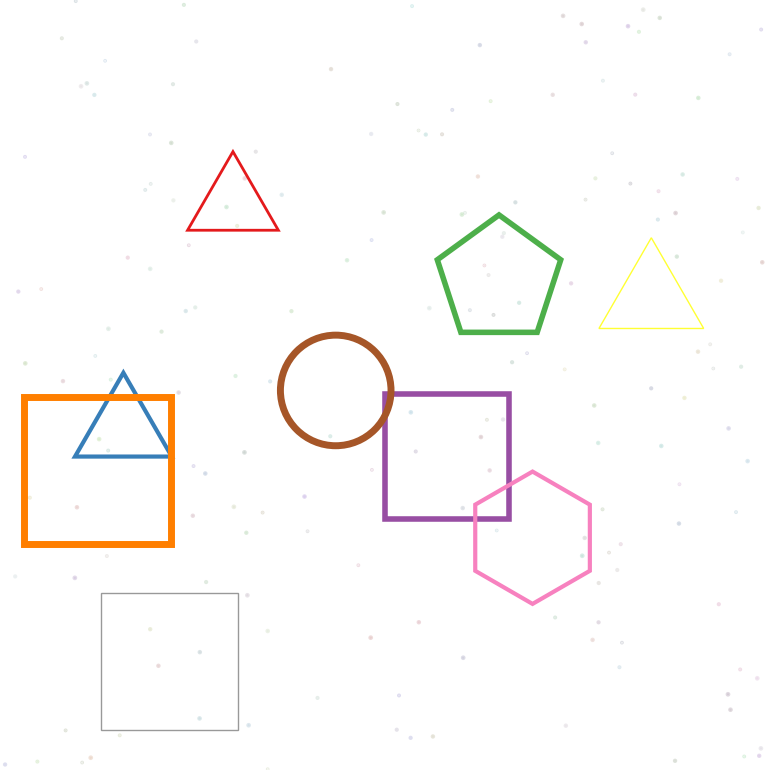[{"shape": "triangle", "thickness": 1, "radius": 0.34, "center": [0.303, 0.735]}, {"shape": "triangle", "thickness": 1.5, "radius": 0.36, "center": [0.16, 0.443]}, {"shape": "pentagon", "thickness": 2, "radius": 0.42, "center": [0.648, 0.637]}, {"shape": "square", "thickness": 2, "radius": 0.4, "center": [0.58, 0.407]}, {"shape": "square", "thickness": 2.5, "radius": 0.48, "center": [0.127, 0.389]}, {"shape": "triangle", "thickness": 0.5, "radius": 0.39, "center": [0.846, 0.613]}, {"shape": "circle", "thickness": 2.5, "radius": 0.36, "center": [0.436, 0.493]}, {"shape": "hexagon", "thickness": 1.5, "radius": 0.43, "center": [0.692, 0.302]}, {"shape": "square", "thickness": 0.5, "radius": 0.45, "center": [0.22, 0.141]}]